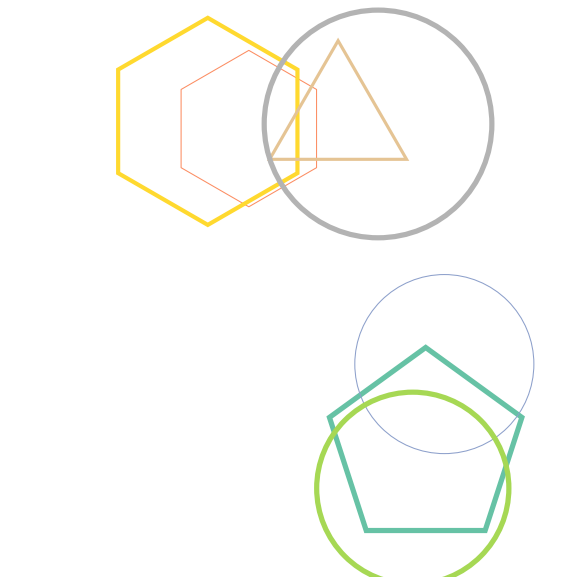[{"shape": "pentagon", "thickness": 2.5, "radius": 0.88, "center": [0.737, 0.222]}, {"shape": "hexagon", "thickness": 0.5, "radius": 0.68, "center": [0.431, 0.776]}, {"shape": "circle", "thickness": 0.5, "radius": 0.78, "center": [0.769, 0.369]}, {"shape": "circle", "thickness": 2.5, "radius": 0.83, "center": [0.715, 0.154]}, {"shape": "hexagon", "thickness": 2, "radius": 0.9, "center": [0.36, 0.789]}, {"shape": "triangle", "thickness": 1.5, "radius": 0.68, "center": [0.585, 0.792]}, {"shape": "circle", "thickness": 2.5, "radius": 0.99, "center": [0.655, 0.784]}]